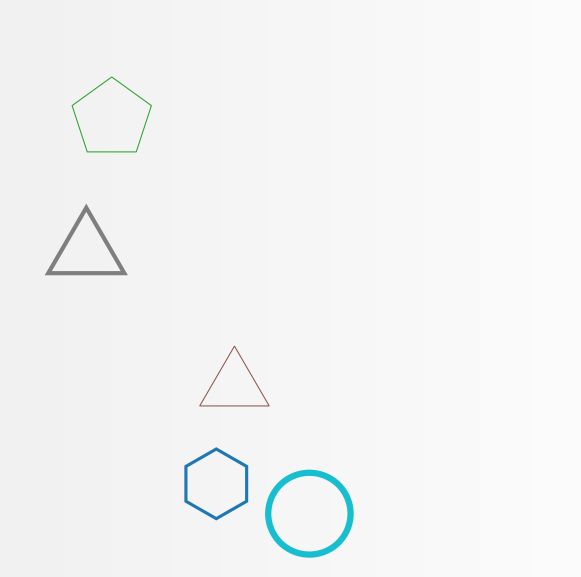[{"shape": "hexagon", "thickness": 1.5, "radius": 0.3, "center": [0.372, 0.161]}, {"shape": "pentagon", "thickness": 0.5, "radius": 0.36, "center": [0.192, 0.794]}, {"shape": "triangle", "thickness": 0.5, "radius": 0.35, "center": [0.403, 0.331]}, {"shape": "triangle", "thickness": 2, "radius": 0.38, "center": [0.148, 0.564]}, {"shape": "circle", "thickness": 3, "radius": 0.35, "center": [0.532, 0.11]}]